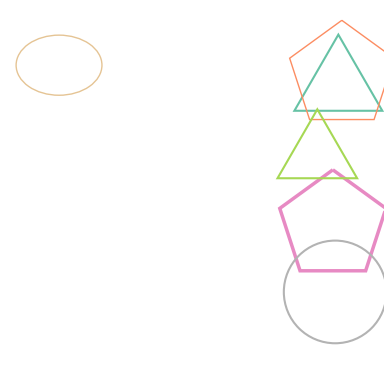[{"shape": "triangle", "thickness": 1.5, "radius": 0.66, "center": [0.879, 0.778]}, {"shape": "pentagon", "thickness": 1, "radius": 0.71, "center": [0.888, 0.805]}, {"shape": "pentagon", "thickness": 2.5, "radius": 0.72, "center": [0.865, 0.414]}, {"shape": "triangle", "thickness": 1.5, "radius": 0.6, "center": [0.824, 0.597]}, {"shape": "oval", "thickness": 1, "radius": 0.56, "center": [0.153, 0.831]}, {"shape": "circle", "thickness": 1.5, "radius": 0.67, "center": [0.871, 0.242]}]